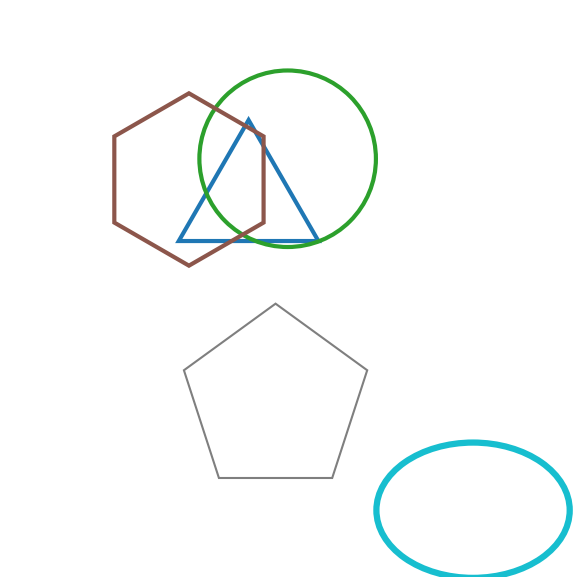[{"shape": "triangle", "thickness": 2, "radius": 0.7, "center": [0.43, 0.652]}, {"shape": "circle", "thickness": 2, "radius": 0.76, "center": [0.498, 0.724]}, {"shape": "hexagon", "thickness": 2, "radius": 0.75, "center": [0.327, 0.688]}, {"shape": "pentagon", "thickness": 1, "radius": 0.83, "center": [0.477, 0.306]}, {"shape": "oval", "thickness": 3, "radius": 0.84, "center": [0.819, 0.116]}]